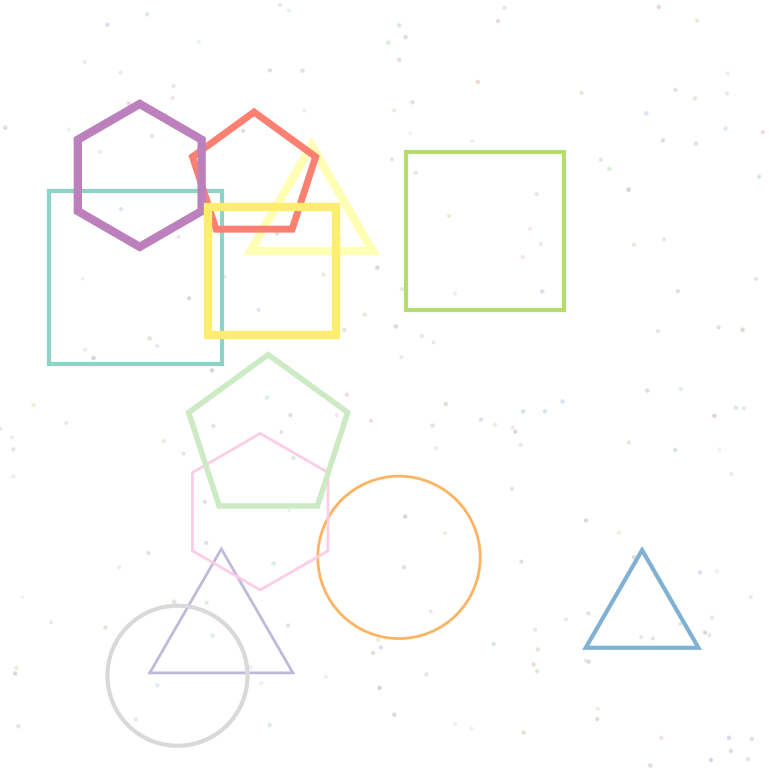[{"shape": "square", "thickness": 1.5, "radius": 0.56, "center": [0.175, 0.64]}, {"shape": "triangle", "thickness": 3, "radius": 0.46, "center": [0.405, 0.72]}, {"shape": "triangle", "thickness": 1, "radius": 0.54, "center": [0.287, 0.18]}, {"shape": "pentagon", "thickness": 2.5, "radius": 0.42, "center": [0.33, 0.77]}, {"shape": "triangle", "thickness": 1.5, "radius": 0.42, "center": [0.834, 0.201]}, {"shape": "circle", "thickness": 1, "radius": 0.53, "center": [0.518, 0.276]}, {"shape": "square", "thickness": 1.5, "radius": 0.51, "center": [0.63, 0.7]}, {"shape": "hexagon", "thickness": 1, "radius": 0.51, "center": [0.338, 0.335]}, {"shape": "circle", "thickness": 1.5, "radius": 0.45, "center": [0.231, 0.122]}, {"shape": "hexagon", "thickness": 3, "radius": 0.46, "center": [0.181, 0.772]}, {"shape": "pentagon", "thickness": 2, "radius": 0.54, "center": [0.348, 0.431]}, {"shape": "square", "thickness": 3, "radius": 0.42, "center": [0.353, 0.648]}]